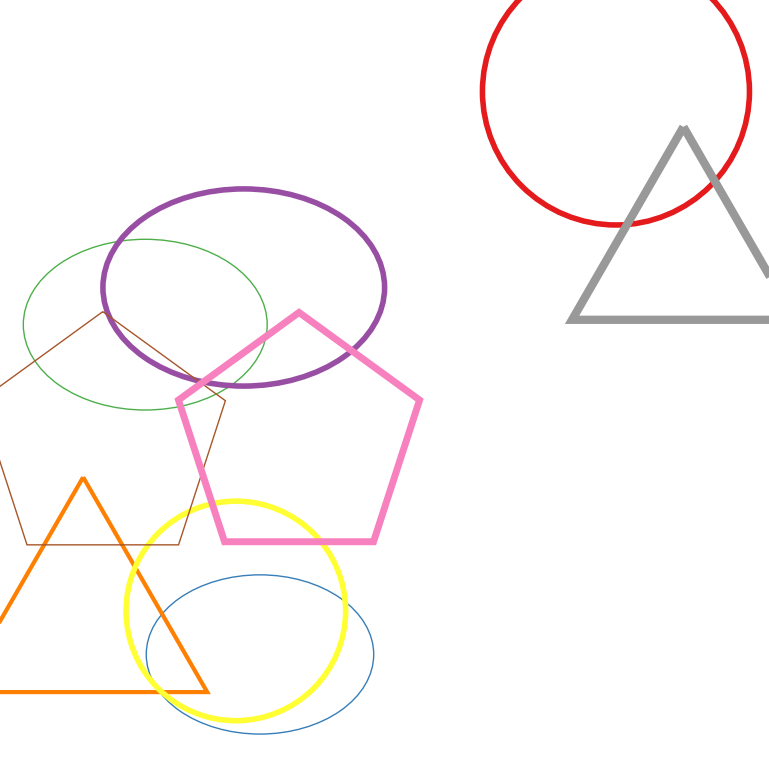[{"shape": "circle", "thickness": 2, "radius": 0.87, "center": [0.8, 0.881]}, {"shape": "oval", "thickness": 0.5, "radius": 0.74, "center": [0.338, 0.15]}, {"shape": "oval", "thickness": 0.5, "radius": 0.79, "center": [0.189, 0.578]}, {"shape": "oval", "thickness": 2, "radius": 0.91, "center": [0.317, 0.627]}, {"shape": "triangle", "thickness": 1.5, "radius": 0.93, "center": [0.108, 0.194]}, {"shape": "circle", "thickness": 2, "radius": 0.71, "center": [0.306, 0.207]}, {"shape": "pentagon", "thickness": 0.5, "radius": 0.84, "center": [0.133, 0.428]}, {"shape": "pentagon", "thickness": 2.5, "radius": 0.82, "center": [0.388, 0.43]}, {"shape": "triangle", "thickness": 3, "radius": 0.84, "center": [0.888, 0.668]}]